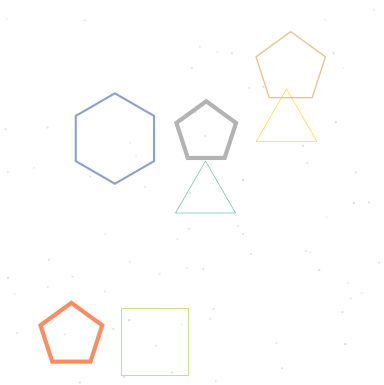[{"shape": "triangle", "thickness": 0.5, "radius": 0.45, "center": [0.534, 0.492]}, {"shape": "pentagon", "thickness": 3, "radius": 0.42, "center": [0.185, 0.129]}, {"shape": "hexagon", "thickness": 1.5, "radius": 0.59, "center": [0.298, 0.64]}, {"shape": "square", "thickness": 0.5, "radius": 0.44, "center": [0.4, 0.114]}, {"shape": "triangle", "thickness": 0.5, "radius": 0.45, "center": [0.744, 0.678]}, {"shape": "pentagon", "thickness": 1, "radius": 0.47, "center": [0.755, 0.823]}, {"shape": "pentagon", "thickness": 3, "radius": 0.41, "center": [0.536, 0.656]}]